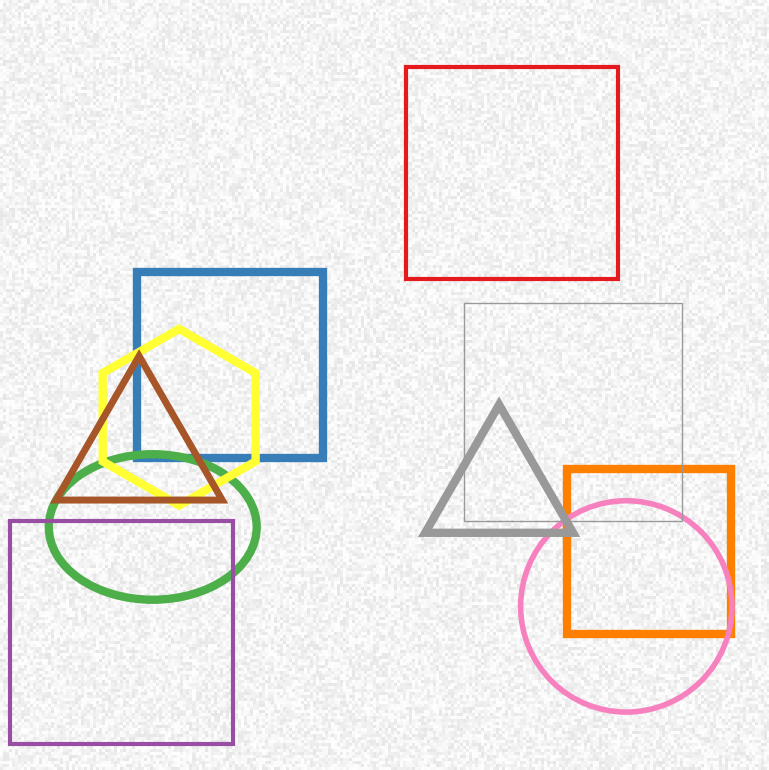[{"shape": "square", "thickness": 1.5, "radius": 0.69, "center": [0.665, 0.775]}, {"shape": "square", "thickness": 3, "radius": 0.6, "center": [0.298, 0.527]}, {"shape": "oval", "thickness": 3, "radius": 0.68, "center": [0.198, 0.316]}, {"shape": "square", "thickness": 1.5, "radius": 0.72, "center": [0.158, 0.179]}, {"shape": "square", "thickness": 3, "radius": 0.53, "center": [0.843, 0.284]}, {"shape": "hexagon", "thickness": 3, "radius": 0.57, "center": [0.233, 0.458]}, {"shape": "triangle", "thickness": 2.5, "radius": 0.62, "center": [0.181, 0.413]}, {"shape": "circle", "thickness": 2, "radius": 0.69, "center": [0.813, 0.212]}, {"shape": "square", "thickness": 0.5, "radius": 0.71, "center": [0.744, 0.465]}, {"shape": "triangle", "thickness": 3, "radius": 0.55, "center": [0.648, 0.363]}]